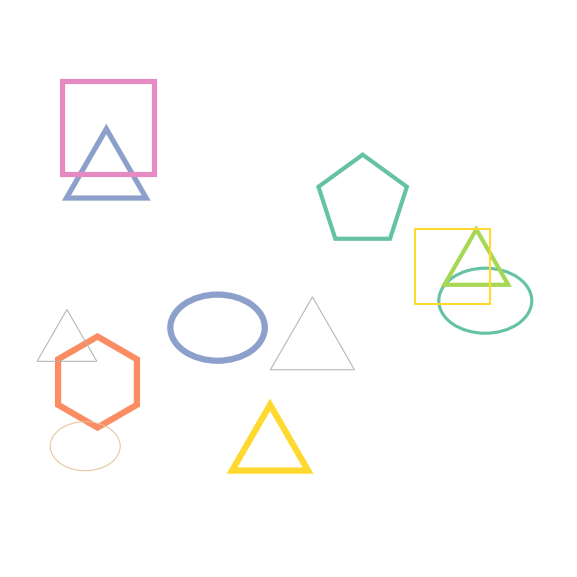[{"shape": "oval", "thickness": 1.5, "radius": 0.4, "center": [0.84, 0.478]}, {"shape": "pentagon", "thickness": 2, "radius": 0.4, "center": [0.628, 0.651]}, {"shape": "hexagon", "thickness": 3, "radius": 0.39, "center": [0.169, 0.338]}, {"shape": "oval", "thickness": 3, "radius": 0.41, "center": [0.377, 0.432]}, {"shape": "triangle", "thickness": 2.5, "radius": 0.4, "center": [0.184, 0.696]}, {"shape": "square", "thickness": 2.5, "radius": 0.4, "center": [0.186, 0.779]}, {"shape": "triangle", "thickness": 2, "radius": 0.32, "center": [0.825, 0.538]}, {"shape": "triangle", "thickness": 3, "radius": 0.38, "center": [0.468, 0.222]}, {"shape": "square", "thickness": 1, "radius": 0.32, "center": [0.783, 0.537]}, {"shape": "oval", "thickness": 0.5, "radius": 0.3, "center": [0.148, 0.227]}, {"shape": "triangle", "thickness": 0.5, "radius": 0.42, "center": [0.541, 0.401]}, {"shape": "triangle", "thickness": 0.5, "radius": 0.3, "center": [0.116, 0.403]}]